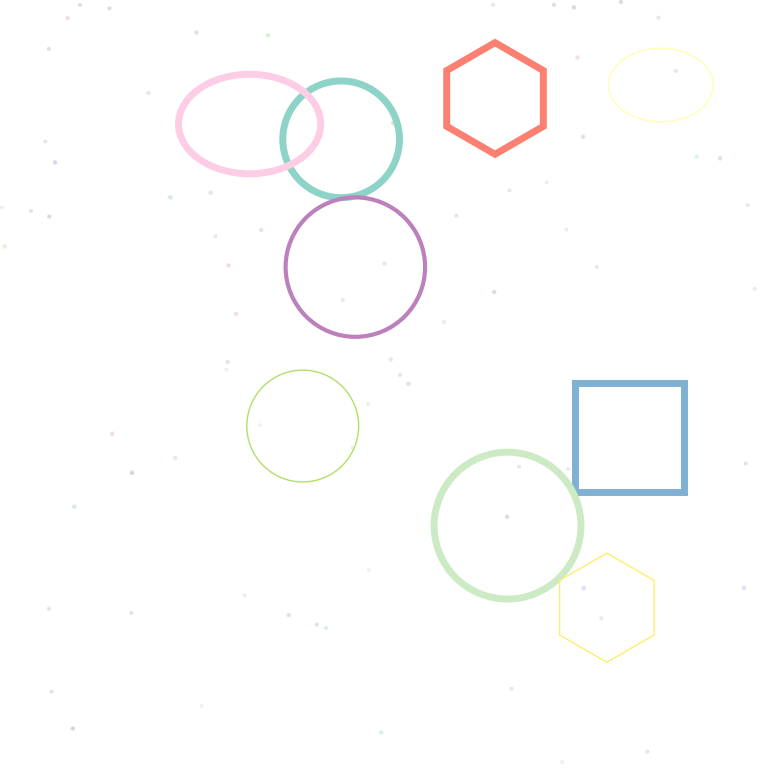[{"shape": "circle", "thickness": 2.5, "radius": 0.38, "center": [0.443, 0.819]}, {"shape": "oval", "thickness": 0.5, "radius": 0.34, "center": [0.858, 0.89]}, {"shape": "hexagon", "thickness": 2.5, "radius": 0.36, "center": [0.643, 0.872]}, {"shape": "square", "thickness": 2.5, "radius": 0.35, "center": [0.818, 0.432]}, {"shape": "circle", "thickness": 0.5, "radius": 0.36, "center": [0.393, 0.447]}, {"shape": "oval", "thickness": 2.5, "radius": 0.46, "center": [0.324, 0.839]}, {"shape": "circle", "thickness": 1.5, "radius": 0.45, "center": [0.461, 0.653]}, {"shape": "circle", "thickness": 2.5, "radius": 0.48, "center": [0.659, 0.317]}, {"shape": "hexagon", "thickness": 0.5, "radius": 0.35, "center": [0.788, 0.211]}]